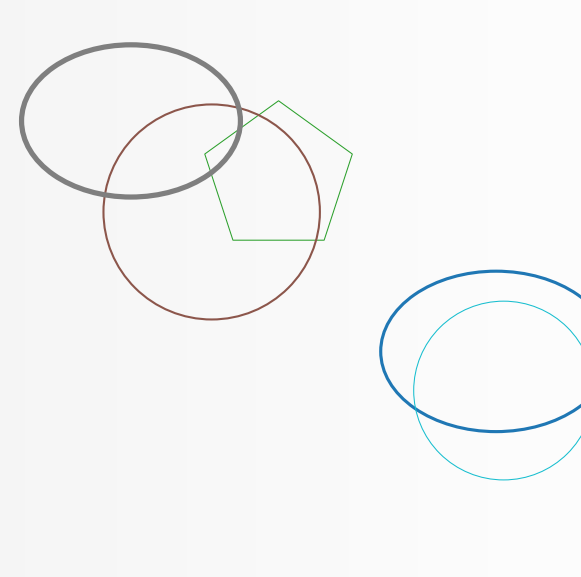[{"shape": "oval", "thickness": 1.5, "radius": 0.99, "center": [0.853, 0.391]}, {"shape": "pentagon", "thickness": 0.5, "radius": 0.67, "center": [0.479, 0.691]}, {"shape": "circle", "thickness": 1, "radius": 0.93, "center": [0.364, 0.632]}, {"shape": "oval", "thickness": 2.5, "radius": 0.94, "center": [0.225, 0.79]}, {"shape": "circle", "thickness": 0.5, "radius": 0.77, "center": [0.867, 0.323]}]